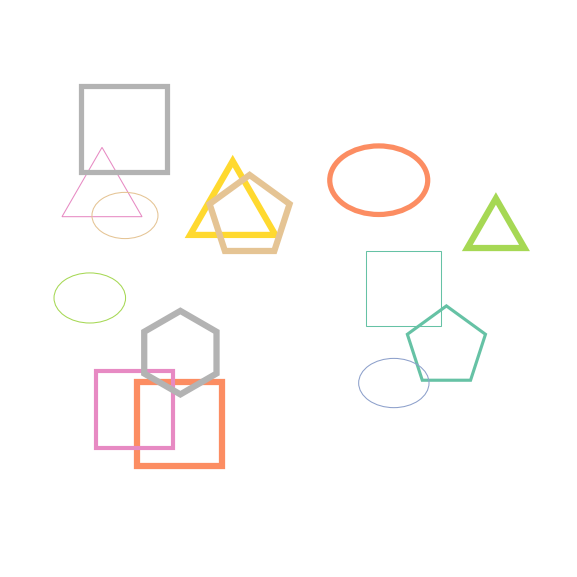[{"shape": "pentagon", "thickness": 1.5, "radius": 0.36, "center": [0.773, 0.398]}, {"shape": "square", "thickness": 0.5, "radius": 0.32, "center": [0.699, 0.499]}, {"shape": "oval", "thickness": 2.5, "radius": 0.42, "center": [0.656, 0.687]}, {"shape": "square", "thickness": 3, "radius": 0.37, "center": [0.311, 0.265]}, {"shape": "oval", "thickness": 0.5, "radius": 0.3, "center": [0.682, 0.336]}, {"shape": "triangle", "thickness": 0.5, "radius": 0.4, "center": [0.177, 0.664]}, {"shape": "square", "thickness": 2, "radius": 0.33, "center": [0.233, 0.29]}, {"shape": "oval", "thickness": 0.5, "radius": 0.31, "center": [0.155, 0.483]}, {"shape": "triangle", "thickness": 3, "radius": 0.29, "center": [0.859, 0.598]}, {"shape": "triangle", "thickness": 3, "radius": 0.43, "center": [0.403, 0.635]}, {"shape": "pentagon", "thickness": 3, "radius": 0.36, "center": [0.432, 0.623]}, {"shape": "oval", "thickness": 0.5, "radius": 0.29, "center": [0.216, 0.626]}, {"shape": "square", "thickness": 2.5, "radius": 0.37, "center": [0.215, 0.776]}, {"shape": "hexagon", "thickness": 3, "radius": 0.36, "center": [0.312, 0.388]}]